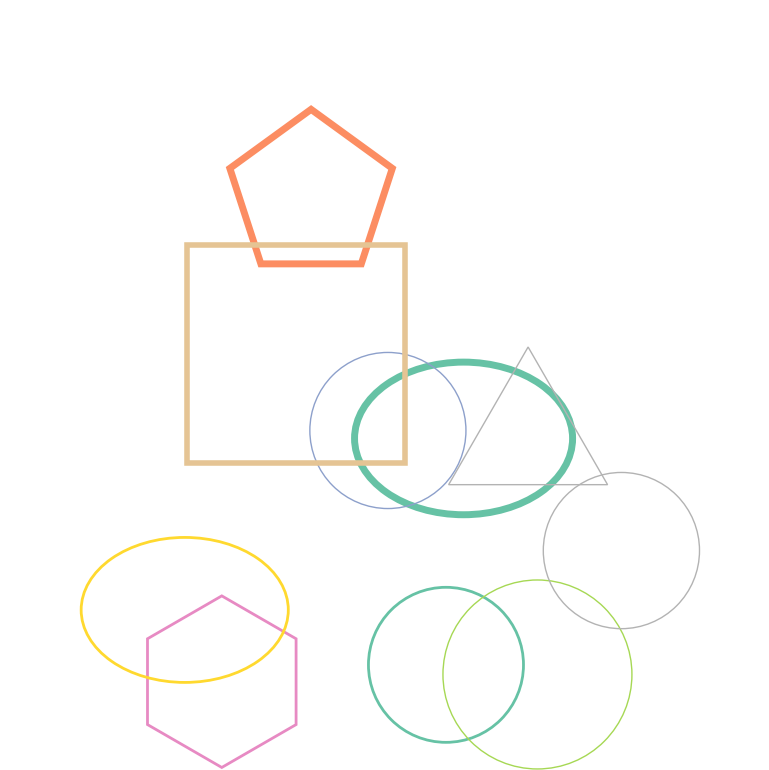[{"shape": "oval", "thickness": 2.5, "radius": 0.71, "center": [0.602, 0.431]}, {"shape": "circle", "thickness": 1, "radius": 0.5, "center": [0.579, 0.137]}, {"shape": "pentagon", "thickness": 2.5, "radius": 0.55, "center": [0.404, 0.747]}, {"shape": "circle", "thickness": 0.5, "radius": 0.51, "center": [0.504, 0.441]}, {"shape": "hexagon", "thickness": 1, "radius": 0.56, "center": [0.288, 0.115]}, {"shape": "circle", "thickness": 0.5, "radius": 0.61, "center": [0.698, 0.124]}, {"shape": "oval", "thickness": 1, "radius": 0.67, "center": [0.24, 0.208]}, {"shape": "square", "thickness": 2, "radius": 0.71, "center": [0.384, 0.541]}, {"shape": "triangle", "thickness": 0.5, "radius": 0.6, "center": [0.686, 0.43]}, {"shape": "circle", "thickness": 0.5, "radius": 0.51, "center": [0.807, 0.285]}]